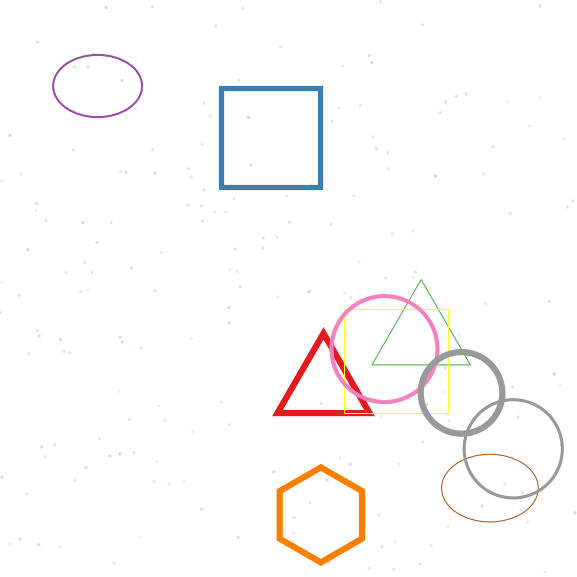[{"shape": "triangle", "thickness": 3, "radius": 0.46, "center": [0.56, 0.33]}, {"shape": "square", "thickness": 2.5, "radius": 0.43, "center": [0.468, 0.762]}, {"shape": "triangle", "thickness": 0.5, "radius": 0.49, "center": [0.729, 0.416]}, {"shape": "oval", "thickness": 1, "radius": 0.38, "center": [0.169, 0.85]}, {"shape": "hexagon", "thickness": 3, "radius": 0.41, "center": [0.556, 0.108]}, {"shape": "square", "thickness": 0.5, "radius": 0.45, "center": [0.685, 0.374]}, {"shape": "oval", "thickness": 0.5, "radius": 0.42, "center": [0.848, 0.154]}, {"shape": "circle", "thickness": 2, "radius": 0.46, "center": [0.666, 0.395]}, {"shape": "circle", "thickness": 3, "radius": 0.35, "center": [0.799, 0.319]}, {"shape": "circle", "thickness": 1.5, "radius": 0.43, "center": [0.889, 0.222]}]